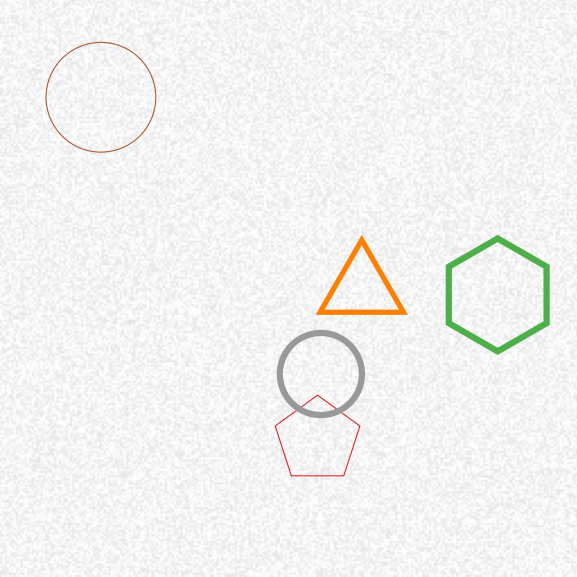[{"shape": "pentagon", "thickness": 0.5, "radius": 0.39, "center": [0.55, 0.238]}, {"shape": "hexagon", "thickness": 3, "radius": 0.49, "center": [0.862, 0.488]}, {"shape": "triangle", "thickness": 2.5, "radius": 0.42, "center": [0.626, 0.5]}, {"shape": "circle", "thickness": 0.5, "radius": 0.48, "center": [0.175, 0.831]}, {"shape": "circle", "thickness": 3, "radius": 0.36, "center": [0.556, 0.351]}]